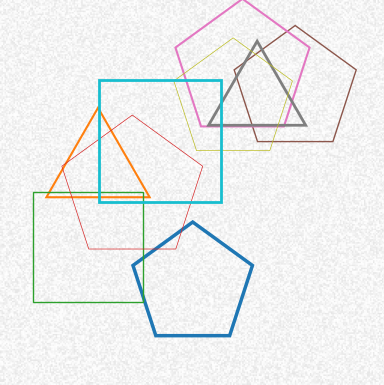[{"shape": "pentagon", "thickness": 2.5, "radius": 0.82, "center": [0.501, 0.26]}, {"shape": "triangle", "thickness": 1.5, "radius": 0.77, "center": [0.255, 0.565]}, {"shape": "square", "thickness": 1, "radius": 0.71, "center": [0.228, 0.358]}, {"shape": "pentagon", "thickness": 0.5, "radius": 0.96, "center": [0.344, 0.509]}, {"shape": "pentagon", "thickness": 1, "radius": 0.83, "center": [0.767, 0.767]}, {"shape": "pentagon", "thickness": 1.5, "radius": 0.92, "center": [0.63, 0.82]}, {"shape": "triangle", "thickness": 2, "radius": 0.73, "center": [0.668, 0.747]}, {"shape": "pentagon", "thickness": 0.5, "radius": 0.81, "center": [0.606, 0.74]}, {"shape": "square", "thickness": 2, "radius": 0.79, "center": [0.417, 0.634]}]